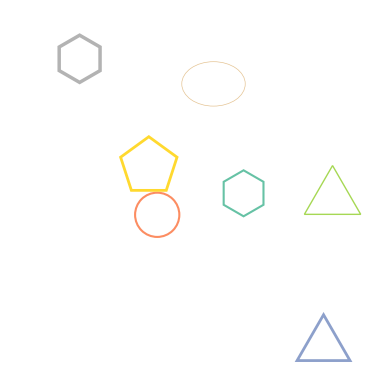[{"shape": "hexagon", "thickness": 1.5, "radius": 0.3, "center": [0.633, 0.498]}, {"shape": "circle", "thickness": 1.5, "radius": 0.29, "center": [0.408, 0.442]}, {"shape": "triangle", "thickness": 2, "radius": 0.4, "center": [0.84, 0.103]}, {"shape": "triangle", "thickness": 1, "radius": 0.42, "center": [0.864, 0.485]}, {"shape": "pentagon", "thickness": 2, "radius": 0.39, "center": [0.387, 0.568]}, {"shape": "oval", "thickness": 0.5, "radius": 0.41, "center": [0.555, 0.782]}, {"shape": "hexagon", "thickness": 2.5, "radius": 0.31, "center": [0.207, 0.847]}]